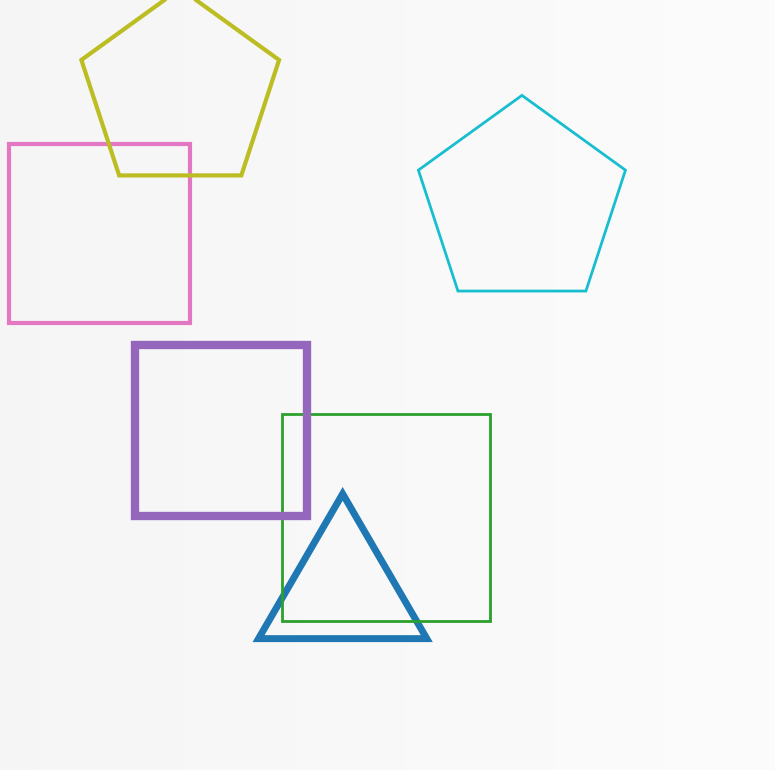[{"shape": "triangle", "thickness": 2.5, "radius": 0.63, "center": [0.442, 0.233]}, {"shape": "square", "thickness": 1, "radius": 0.67, "center": [0.498, 0.328]}, {"shape": "square", "thickness": 3, "radius": 0.55, "center": [0.285, 0.441]}, {"shape": "square", "thickness": 1.5, "radius": 0.58, "center": [0.128, 0.697]}, {"shape": "pentagon", "thickness": 1.5, "radius": 0.67, "center": [0.233, 0.881]}, {"shape": "pentagon", "thickness": 1, "radius": 0.7, "center": [0.673, 0.736]}]